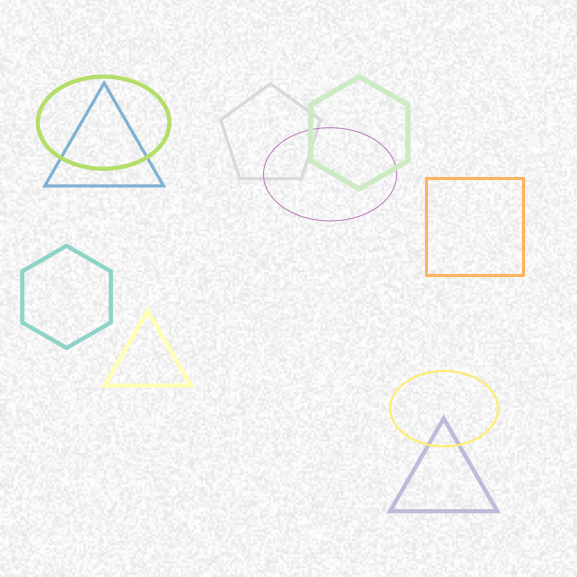[{"shape": "hexagon", "thickness": 2, "radius": 0.44, "center": [0.115, 0.485]}, {"shape": "triangle", "thickness": 2, "radius": 0.43, "center": [0.256, 0.375]}, {"shape": "triangle", "thickness": 2, "radius": 0.54, "center": [0.768, 0.168]}, {"shape": "triangle", "thickness": 1.5, "radius": 0.59, "center": [0.18, 0.737]}, {"shape": "square", "thickness": 1.5, "radius": 0.42, "center": [0.822, 0.606]}, {"shape": "oval", "thickness": 2, "radius": 0.57, "center": [0.179, 0.787]}, {"shape": "pentagon", "thickness": 1.5, "radius": 0.45, "center": [0.469, 0.763]}, {"shape": "oval", "thickness": 0.5, "radius": 0.58, "center": [0.572, 0.697]}, {"shape": "hexagon", "thickness": 2.5, "radius": 0.49, "center": [0.622, 0.769]}, {"shape": "oval", "thickness": 1, "radius": 0.47, "center": [0.769, 0.292]}]